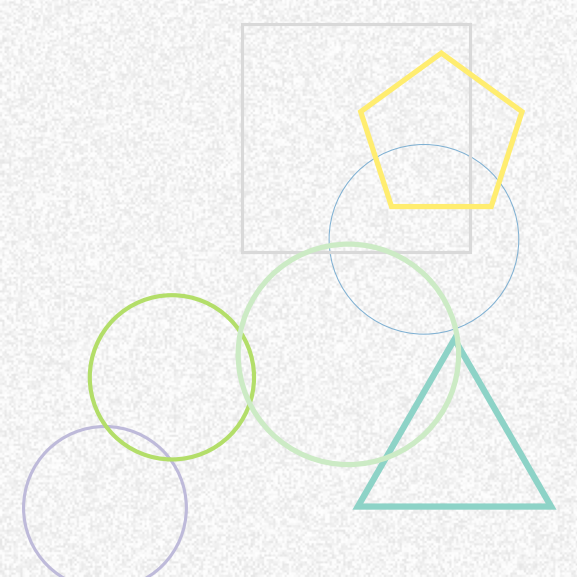[{"shape": "triangle", "thickness": 3, "radius": 0.97, "center": [0.787, 0.219]}, {"shape": "circle", "thickness": 1.5, "radius": 0.7, "center": [0.182, 0.12]}, {"shape": "circle", "thickness": 0.5, "radius": 0.82, "center": [0.734, 0.585]}, {"shape": "circle", "thickness": 2, "radius": 0.71, "center": [0.298, 0.346]}, {"shape": "square", "thickness": 1.5, "radius": 0.99, "center": [0.617, 0.76]}, {"shape": "circle", "thickness": 2.5, "radius": 0.95, "center": [0.603, 0.386]}, {"shape": "pentagon", "thickness": 2.5, "radius": 0.73, "center": [0.764, 0.76]}]